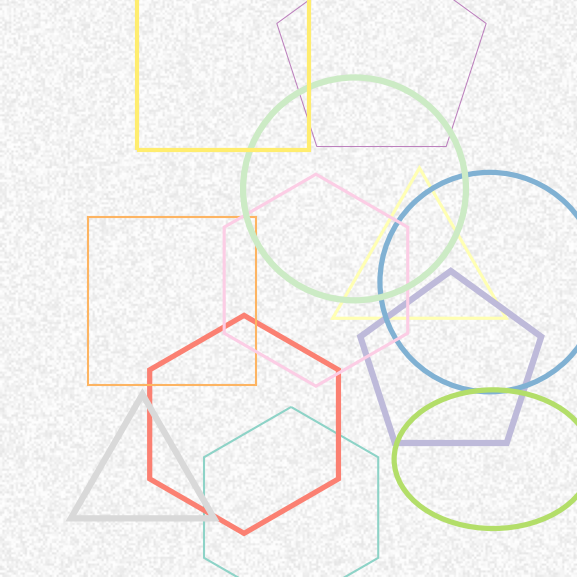[{"shape": "hexagon", "thickness": 1, "radius": 0.87, "center": [0.504, 0.12]}, {"shape": "triangle", "thickness": 1.5, "radius": 0.87, "center": [0.726, 0.535]}, {"shape": "pentagon", "thickness": 3, "radius": 0.82, "center": [0.781, 0.365]}, {"shape": "hexagon", "thickness": 2.5, "radius": 0.94, "center": [0.423, 0.264]}, {"shape": "circle", "thickness": 2.5, "radius": 0.95, "center": [0.848, 0.511]}, {"shape": "square", "thickness": 1, "radius": 0.73, "center": [0.298, 0.478]}, {"shape": "oval", "thickness": 2.5, "radius": 0.86, "center": [0.854, 0.204]}, {"shape": "hexagon", "thickness": 1.5, "radius": 0.92, "center": [0.547, 0.514]}, {"shape": "triangle", "thickness": 3, "radius": 0.72, "center": [0.247, 0.173]}, {"shape": "pentagon", "thickness": 0.5, "radius": 0.95, "center": [0.661, 0.9]}, {"shape": "circle", "thickness": 3, "radius": 0.96, "center": [0.614, 0.672]}, {"shape": "square", "thickness": 2, "radius": 0.75, "center": [0.386, 0.89]}]